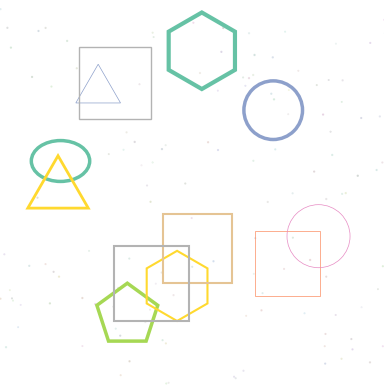[{"shape": "oval", "thickness": 2.5, "radius": 0.38, "center": [0.157, 0.582]}, {"shape": "hexagon", "thickness": 3, "radius": 0.5, "center": [0.524, 0.868]}, {"shape": "square", "thickness": 0.5, "radius": 0.42, "center": [0.748, 0.316]}, {"shape": "triangle", "thickness": 0.5, "radius": 0.34, "center": [0.255, 0.766]}, {"shape": "circle", "thickness": 2.5, "radius": 0.38, "center": [0.71, 0.714]}, {"shape": "circle", "thickness": 0.5, "radius": 0.41, "center": [0.827, 0.387]}, {"shape": "pentagon", "thickness": 2.5, "radius": 0.42, "center": [0.331, 0.181]}, {"shape": "triangle", "thickness": 2, "radius": 0.45, "center": [0.151, 0.505]}, {"shape": "hexagon", "thickness": 1.5, "radius": 0.46, "center": [0.46, 0.257]}, {"shape": "square", "thickness": 1.5, "radius": 0.45, "center": [0.513, 0.354]}, {"shape": "square", "thickness": 1.5, "radius": 0.49, "center": [0.394, 0.263]}, {"shape": "square", "thickness": 1, "radius": 0.47, "center": [0.3, 0.784]}]